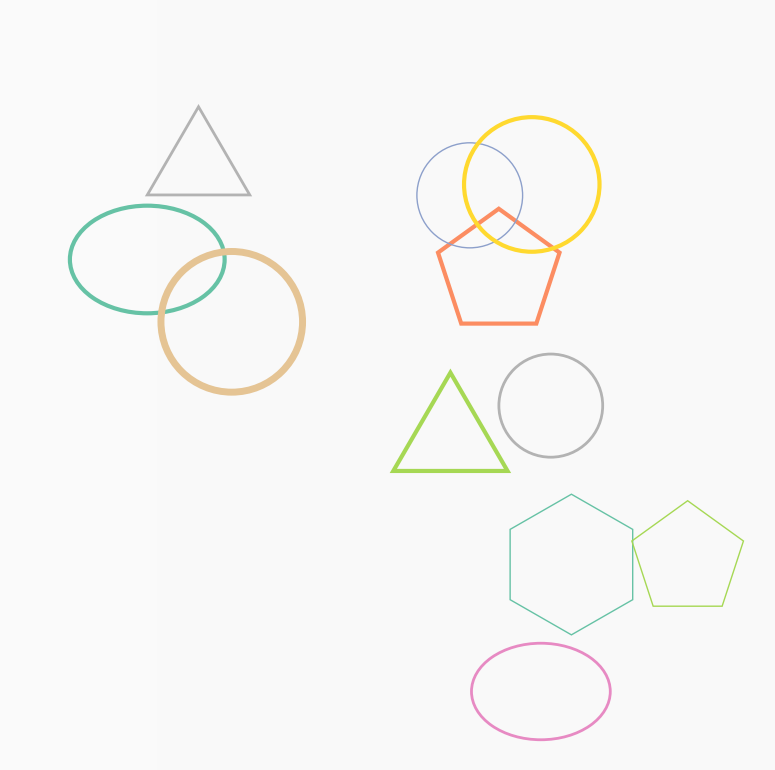[{"shape": "hexagon", "thickness": 0.5, "radius": 0.46, "center": [0.737, 0.267]}, {"shape": "oval", "thickness": 1.5, "radius": 0.5, "center": [0.19, 0.663]}, {"shape": "pentagon", "thickness": 1.5, "radius": 0.41, "center": [0.644, 0.646]}, {"shape": "circle", "thickness": 0.5, "radius": 0.34, "center": [0.606, 0.746]}, {"shape": "oval", "thickness": 1, "radius": 0.45, "center": [0.698, 0.102]}, {"shape": "pentagon", "thickness": 0.5, "radius": 0.38, "center": [0.887, 0.274]}, {"shape": "triangle", "thickness": 1.5, "radius": 0.43, "center": [0.581, 0.431]}, {"shape": "circle", "thickness": 1.5, "radius": 0.44, "center": [0.686, 0.76]}, {"shape": "circle", "thickness": 2.5, "radius": 0.46, "center": [0.299, 0.582]}, {"shape": "triangle", "thickness": 1, "radius": 0.38, "center": [0.256, 0.785]}, {"shape": "circle", "thickness": 1, "radius": 0.33, "center": [0.711, 0.473]}]